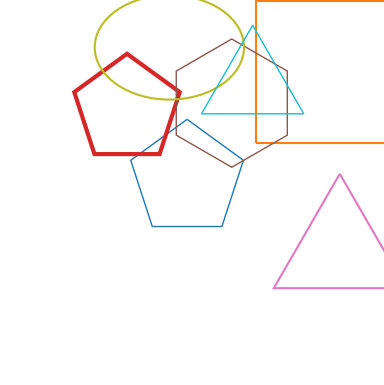[{"shape": "pentagon", "thickness": 1, "radius": 0.77, "center": [0.486, 0.536]}, {"shape": "square", "thickness": 1.5, "radius": 0.92, "center": [0.849, 0.813]}, {"shape": "pentagon", "thickness": 3, "radius": 0.72, "center": [0.33, 0.716]}, {"shape": "hexagon", "thickness": 1, "radius": 0.83, "center": [0.602, 0.732]}, {"shape": "triangle", "thickness": 1.5, "radius": 0.99, "center": [0.883, 0.35]}, {"shape": "oval", "thickness": 1.5, "radius": 0.97, "center": [0.44, 0.877]}, {"shape": "triangle", "thickness": 1, "radius": 0.77, "center": [0.656, 0.781]}]